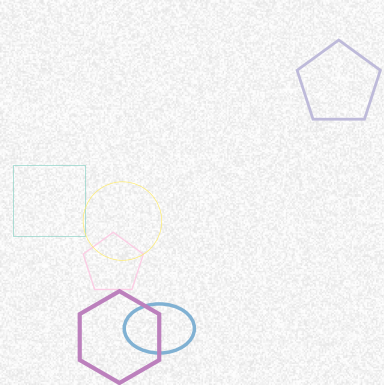[{"shape": "square", "thickness": 0.5, "radius": 0.47, "center": [0.127, 0.48]}, {"shape": "pentagon", "thickness": 2, "radius": 0.57, "center": [0.88, 0.782]}, {"shape": "oval", "thickness": 2.5, "radius": 0.46, "center": [0.414, 0.147]}, {"shape": "pentagon", "thickness": 1, "radius": 0.41, "center": [0.294, 0.315]}, {"shape": "hexagon", "thickness": 3, "radius": 0.6, "center": [0.31, 0.124]}, {"shape": "circle", "thickness": 0.5, "radius": 0.51, "center": [0.318, 0.426]}]